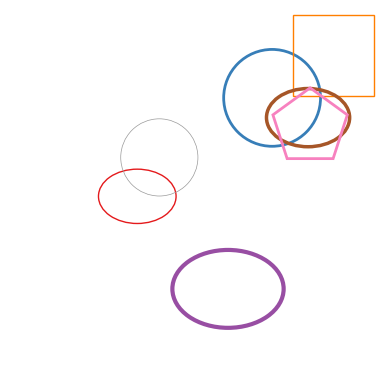[{"shape": "oval", "thickness": 1, "radius": 0.5, "center": [0.357, 0.49]}, {"shape": "circle", "thickness": 2, "radius": 0.63, "center": [0.707, 0.746]}, {"shape": "oval", "thickness": 3, "radius": 0.72, "center": [0.592, 0.25]}, {"shape": "square", "thickness": 1, "radius": 0.52, "center": [0.866, 0.857]}, {"shape": "oval", "thickness": 2.5, "radius": 0.54, "center": [0.8, 0.694]}, {"shape": "pentagon", "thickness": 2, "radius": 0.51, "center": [0.806, 0.67]}, {"shape": "circle", "thickness": 0.5, "radius": 0.5, "center": [0.414, 0.591]}]